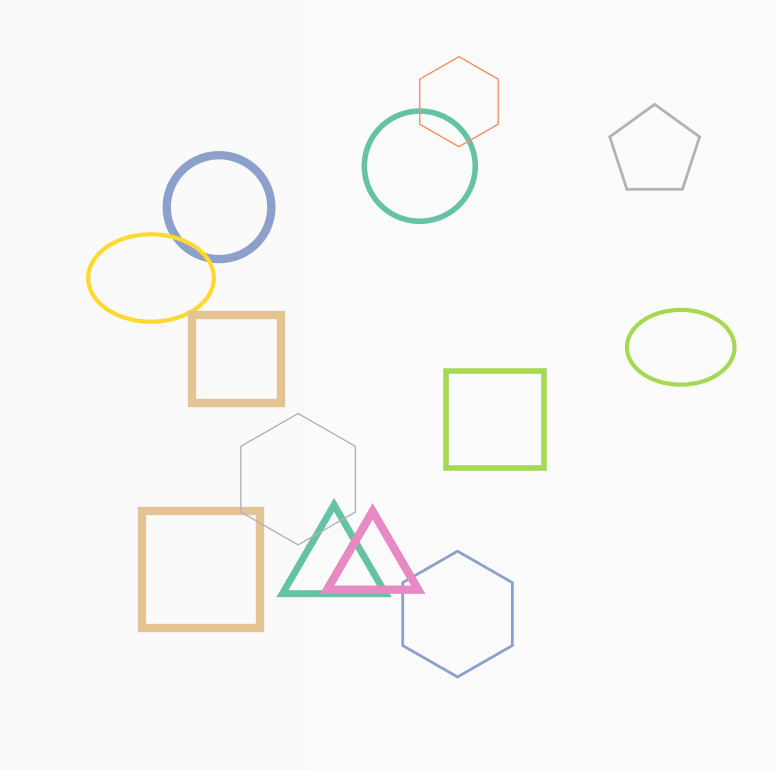[{"shape": "triangle", "thickness": 2.5, "radius": 0.38, "center": [0.431, 0.267]}, {"shape": "circle", "thickness": 2, "radius": 0.36, "center": [0.542, 0.784]}, {"shape": "hexagon", "thickness": 0.5, "radius": 0.29, "center": [0.592, 0.868]}, {"shape": "circle", "thickness": 3, "radius": 0.34, "center": [0.283, 0.731]}, {"shape": "hexagon", "thickness": 1, "radius": 0.41, "center": [0.59, 0.203]}, {"shape": "triangle", "thickness": 3, "radius": 0.34, "center": [0.481, 0.268]}, {"shape": "square", "thickness": 2, "radius": 0.32, "center": [0.639, 0.455]}, {"shape": "oval", "thickness": 1.5, "radius": 0.35, "center": [0.878, 0.549]}, {"shape": "oval", "thickness": 1.5, "radius": 0.41, "center": [0.195, 0.639]}, {"shape": "square", "thickness": 3, "radius": 0.29, "center": [0.306, 0.534]}, {"shape": "square", "thickness": 3, "radius": 0.38, "center": [0.259, 0.26]}, {"shape": "pentagon", "thickness": 1, "radius": 0.3, "center": [0.845, 0.803]}, {"shape": "hexagon", "thickness": 0.5, "radius": 0.43, "center": [0.385, 0.378]}]